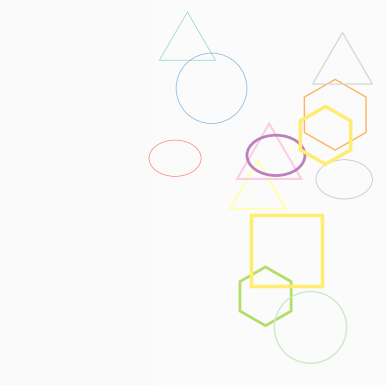[{"shape": "triangle", "thickness": 0.5, "radius": 0.42, "center": [0.484, 0.885]}, {"shape": "triangle", "thickness": 1.5, "radius": 0.42, "center": [0.666, 0.499]}, {"shape": "oval", "thickness": 0.5, "radius": 0.36, "center": [0.888, 0.534]}, {"shape": "oval", "thickness": 0.5, "radius": 0.34, "center": [0.452, 0.589]}, {"shape": "circle", "thickness": 0.5, "radius": 0.46, "center": [0.546, 0.771]}, {"shape": "hexagon", "thickness": 1, "radius": 0.46, "center": [0.865, 0.702]}, {"shape": "hexagon", "thickness": 2, "radius": 0.38, "center": [0.685, 0.23]}, {"shape": "triangle", "thickness": 1.5, "radius": 0.48, "center": [0.695, 0.583]}, {"shape": "triangle", "thickness": 1, "radius": 0.45, "center": [0.884, 0.826]}, {"shape": "oval", "thickness": 2, "radius": 0.37, "center": [0.712, 0.596]}, {"shape": "circle", "thickness": 1, "radius": 0.47, "center": [0.801, 0.15]}, {"shape": "hexagon", "thickness": 2.5, "radius": 0.37, "center": [0.84, 0.648]}, {"shape": "square", "thickness": 2.5, "radius": 0.46, "center": [0.739, 0.349]}]